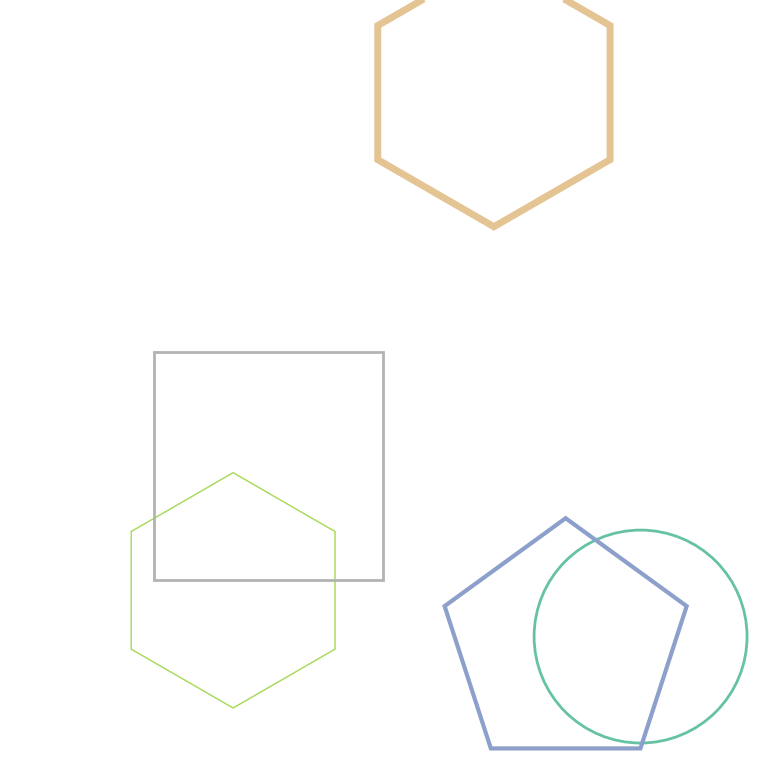[{"shape": "circle", "thickness": 1, "radius": 0.69, "center": [0.832, 0.173]}, {"shape": "pentagon", "thickness": 1.5, "radius": 0.83, "center": [0.735, 0.162]}, {"shape": "hexagon", "thickness": 0.5, "radius": 0.76, "center": [0.303, 0.233]}, {"shape": "hexagon", "thickness": 2.5, "radius": 0.87, "center": [0.641, 0.88]}, {"shape": "square", "thickness": 1, "radius": 0.74, "center": [0.349, 0.395]}]